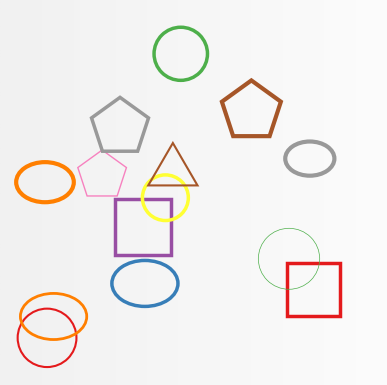[{"shape": "circle", "thickness": 1.5, "radius": 0.38, "center": [0.121, 0.122]}, {"shape": "square", "thickness": 2.5, "radius": 0.34, "center": [0.81, 0.248]}, {"shape": "oval", "thickness": 2.5, "radius": 0.43, "center": [0.374, 0.264]}, {"shape": "circle", "thickness": 0.5, "radius": 0.4, "center": [0.746, 0.328]}, {"shape": "circle", "thickness": 2.5, "radius": 0.34, "center": [0.466, 0.86]}, {"shape": "square", "thickness": 2.5, "radius": 0.36, "center": [0.369, 0.41]}, {"shape": "oval", "thickness": 3, "radius": 0.37, "center": [0.116, 0.527]}, {"shape": "oval", "thickness": 2, "radius": 0.43, "center": [0.138, 0.178]}, {"shape": "circle", "thickness": 2.5, "radius": 0.3, "center": [0.427, 0.486]}, {"shape": "pentagon", "thickness": 3, "radius": 0.4, "center": [0.649, 0.711]}, {"shape": "triangle", "thickness": 1.5, "radius": 0.37, "center": [0.446, 0.555]}, {"shape": "pentagon", "thickness": 1, "radius": 0.33, "center": [0.264, 0.544]}, {"shape": "pentagon", "thickness": 2.5, "radius": 0.39, "center": [0.31, 0.67]}, {"shape": "oval", "thickness": 3, "radius": 0.32, "center": [0.8, 0.588]}]